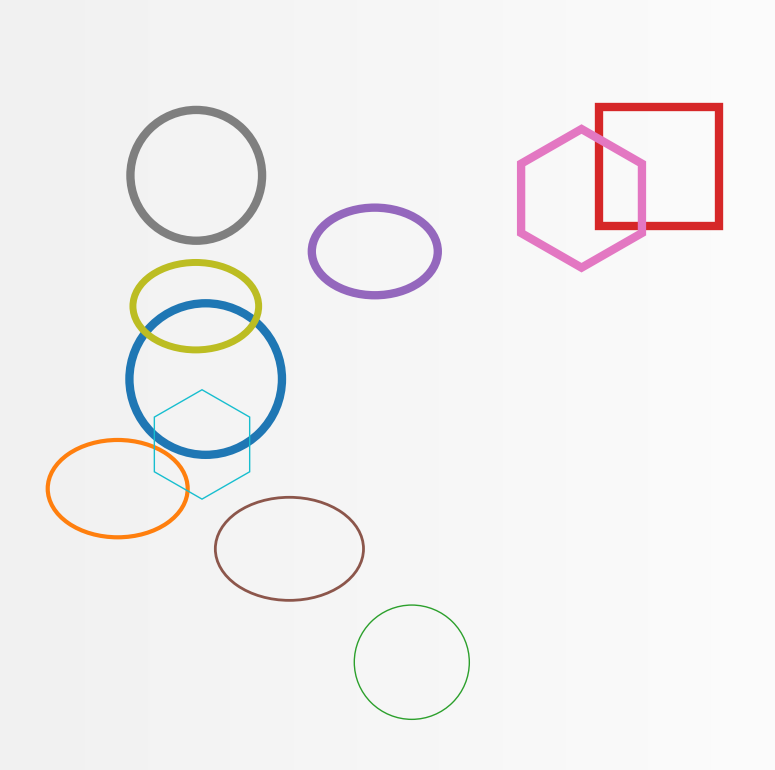[{"shape": "circle", "thickness": 3, "radius": 0.49, "center": [0.265, 0.508]}, {"shape": "oval", "thickness": 1.5, "radius": 0.45, "center": [0.152, 0.365]}, {"shape": "circle", "thickness": 0.5, "radius": 0.37, "center": [0.531, 0.14]}, {"shape": "square", "thickness": 3, "radius": 0.39, "center": [0.851, 0.783]}, {"shape": "oval", "thickness": 3, "radius": 0.41, "center": [0.484, 0.673]}, {"shape": "oval", "thickness": 1, "radius": 0.48, "center": [0.373, 0.287]}, {"shape": "hexagon", "thickness": 3, "radius": 0.45, "center": [0.75, 0.742]}, {"shape": "circle", "thickness": 3, "radius": 0.42, "center": [0.253, 0.772]}, {"shape": "oval", "thickness": 2.5, "radius": 0.41, "center": [0.253, 0.602]}, {"shape": "hexagon", "thickness": 0.5, "radius": 0.36, "center": [0.261, 0.423]}]